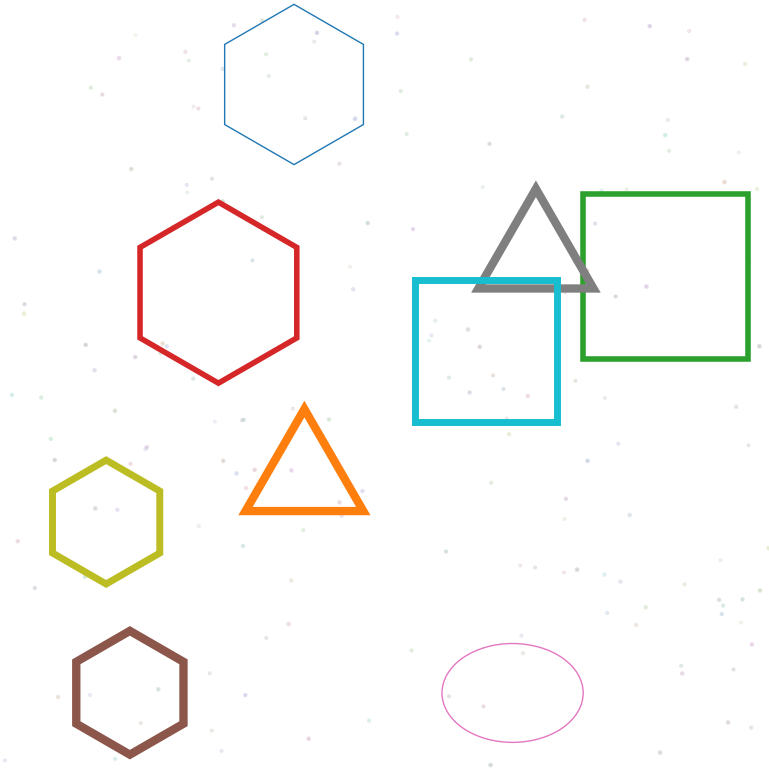[{"shape": "hexagon", "thickness": 0.5, "radius": 0.52, "center": [0.382, 0.89]}, {"shape": "triangle", "thickness": 3, "radius": 0.44, "center": [0.395, 0.38]}, {"shape": "square", "thickness": 2, "radius": 0.54, "center": [0.865, 0.641]}, {"shape": "hexagon", "thickness": 2, "radius": 0.59, "center": [0.284, 0.62]}, {"shape": "hexagon", "thickness": 3, "radius": 0.4, "center": [0.169, 0.1]}, {"shape": "oval", "thickness": 0.5, "radius": 0.46, "center": [0.666, 0.1]}, {"shape": "triangle", "thickness": 3, "radius": 0.43, "center": [0.696, 0.669]}, {"shape": "hexagon", "thickness": 2.5, "radius": 0.4, "center": [0.138, 0.322]}, {"shape": "square", "thickness": 2.5, "radius": 0.46, "center": [0.631, 0.544]}]